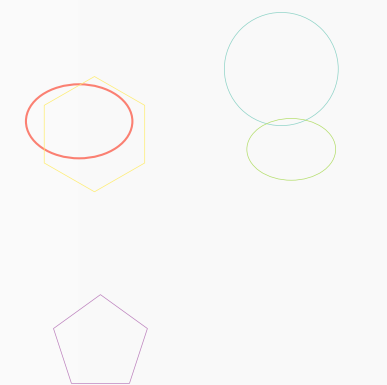[{"shape": "circle", "thickness": 0.5, "radius": 0.73, "center": [0.726, 0.821]}, {"shape": "oval", "thickness": 1.5, "radius": 0.69, "center": [0.204, 0.685]}, {"shape": "oval", "thickness": 0.5, "radius": 0.57, "center": [0.752, 0.612]}, {"shape": "pentagon", "thickness": 0.5, "radius": 0.64, "center": [0.259, 0.107]}, {"shape": "hexagon", "thickness": 0.5, "radius": 0.75, "center": [0.244, 0.652]}]